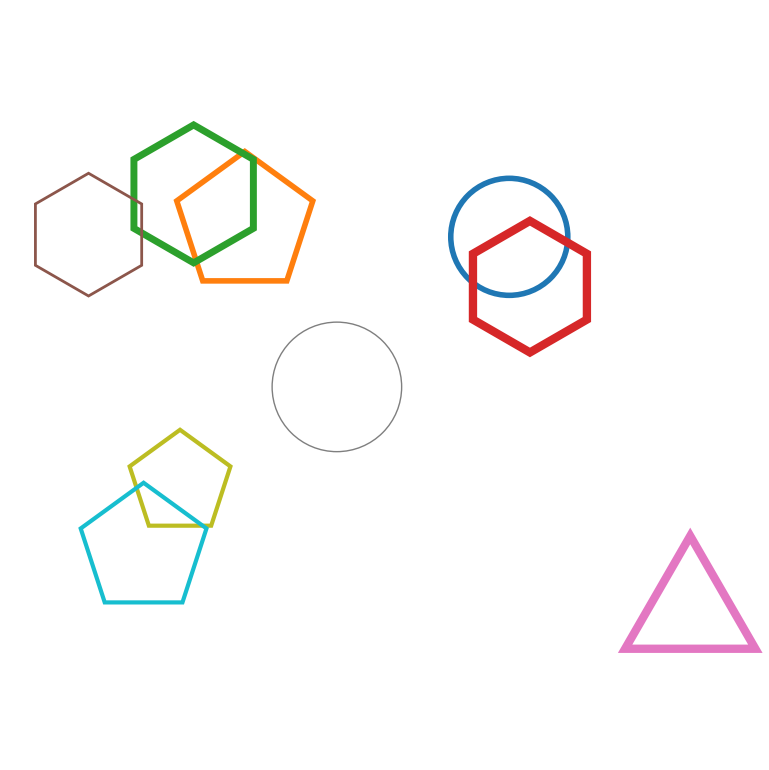[{"shape": "circle", "thickness": 2, "radius": 0.38, "center": [0.661, 0.692]}, {"shape": "pentagon", "thickness": 2, "radius": 0.46, "center": [0.318, 0.71]}, {"shape": "hexagon", "thickness": 2.5, "radius": 0.45, "center": [0.251, 0.748]}, {"shape": "hexagon", "thickness": 3, "radius": 0.43, "center": [0.688, 0.628]}, {"shape": "hexagon", "thickness": 1, "radius": 0.4, "center": [0.115, 0.695]}, {"shape": "triangle", "thickness": 3, "radius": 0.49, "center": [0.896, 0.206]}, {"shape": "circle", "thickness": 0.5, "radius": 0.42, "center": [0.438, 0.498]}, {"shape": "pentagon", "thickness": 1.5, "radius": 0.34, "center": [0.234, 0.373]}, {"shape": "pentagon", "thickness": 1.5, "radius": 0.43, "center": [0.186, 0.287]}]